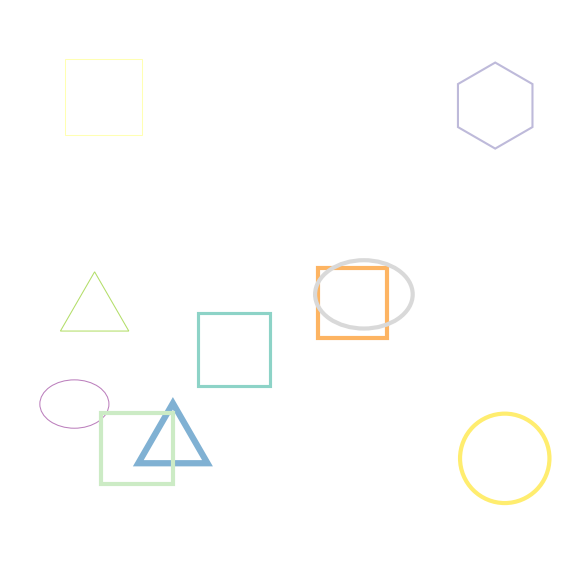[{"shape": "square", "thickness": 1.5, "radius": 0.31, "center": [0.405, 0.393]}, {"shape": "square", "thickness": 0.5, "radius": 0.33, "center": [0.179, 0.831]}, {"shape": "hexagon", "thickness": 1, "radius": 0.37, "center": [0.858, 0.816]}, {"shape": "triangle", "thickness": 3, "radius": 0.35, "center": [0.299, 0.232]}, {"shape": "square", "thickness": 2, "radius": 0.3, "center": [0.611, 0.475]}, {"shape": "triangle", "thickness": 0.5, "radius": 0.34, "center": [0.164, 0.46]}, {"shape": "oval", "thickness": 2, "radius": 0.42, "center": [0.63, 0.489]}, {"shape": "oval", "thickness": 0.5, "radius": 0.3, "center": [0.129, 0.3]}, {"shape": "square", "thickness": 2, "radius": 0.31, "center": [0.237, 0.222]}, {"shape": "circle", "thickness": 2, "radius": 0.39, "center": [0.874, 0.205]}]